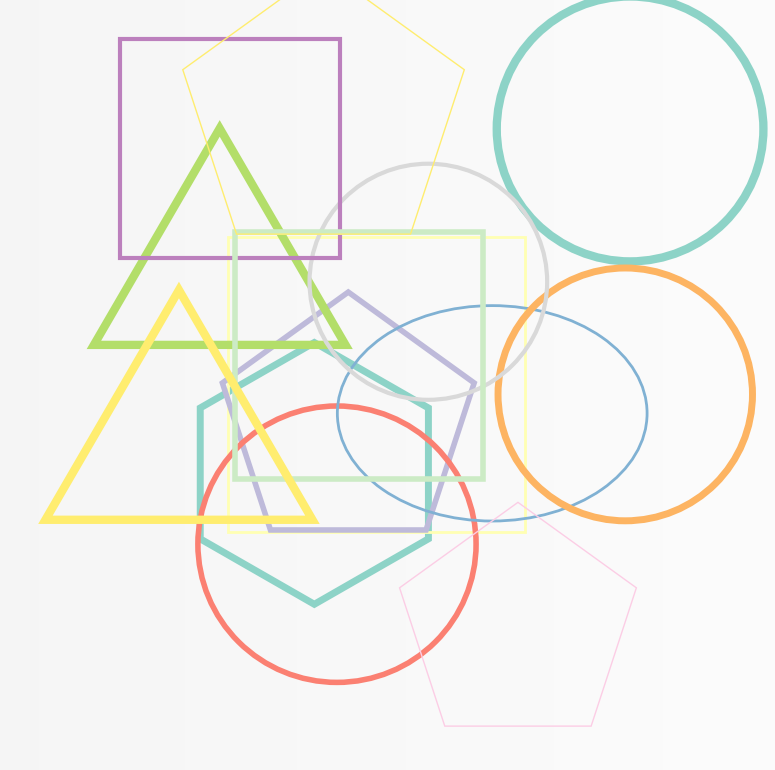[{"shape": "hexagon", "thickness": 2.5, "radius": 0.85, "center": [0.406, 0.385]}, {"shape": "circle", "thickness": 3, "radius": 0.86, "center": [0.813, 0.833]}, {"shape": "square", "thickness": 1, "radius": 0.96, "center": [0.486, 0.501]}, {"shape": "pentagon", "thickness": 2, "radius": 0.85, "center": [0.449, 0.45]}, {"shape": "circle", "thickness": 2, "radius": 0.9, "center": [0.435, 0.293]}, {"shape": "oval", "thickness": 1, "radius": 1.0, "center": [0.635, 0.463]}, {"shape": "circle", "thickness": 2.5, "radius": 0.82, "center": [0.807, 0.488]}, {"shape": "triangle", "thickness": 3, "radius": 0.94, "center": [0.283, 0.646]}, {"shape": "pentagon", "thickness": 0.5, "radius": 0.8, "center": [0.668, 0.187]}, {"shape": "circle", "thickness": 1.5, "radius": 0.77, "center": [0.553, 0.634]}, {"shape": "square", "thickness": 1.5, "radius": 0.71, "center": [0.297, 0.807]}, {"shape": "square", "thickness": 2, "radius": 0.8, "center": [0.463, 0.539]}, {"shape": "triangle", "thickness": 3, "radius": 0.99, "center": [0.231, 0.424]}, {"shape": "pentagon", "thickness": 0.5, "radius": 0.95, "center": [0.417, 0.85]}]